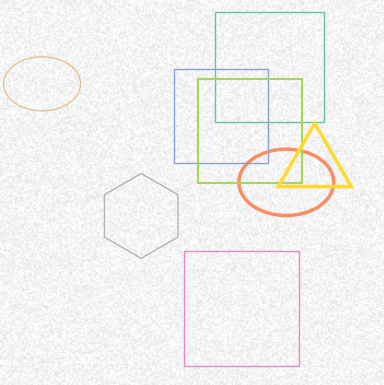[{"shape": "square", "thickness": 1, "radius": 0.71, "center": [0.699, 0.826]}, {"shape": "oval", "thickness": 2.5, "radius": 0.62, "center": [0.744, 0.526]}, {"shape": "square", "thickness": 1, "radius": 0.61, "center": [0.573, 0.7]}, {"shape": "square", "thickness": 1, "radius": 0.75, "center": [0.627, 0.199]}, {"shape": "square", "thickness": 1.5, "radius": 0.67, "center": [0.648, 0.659]}, {"shape": "triangle", "thickness": 2.5, "radius": 0.55, "center": [0.818, 0.57]}, {"shape": "oval", "thickness": 1, "radius": 0.5, "center": [0.109, 0.782]}, {"shape": "hexagon", "thickness": 1, "radius": 0.55, "center": [0.367, 0.439]}]